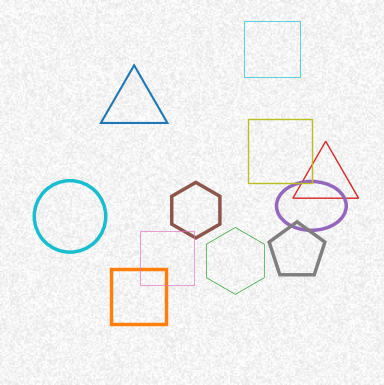[{"shape": "triangle", "thickness": 1.5, "radius": 0.5, "center": [0.348, 0.731]}, {"shape": "square", "thickness": 2.5, "radius": 0.35, "center": [0.36, 0.23]}, {"shape": "hexagon", "thickness": 0.5, "radius": 0.43, "center": [0.611, 0.322]}, {"shape": "triangle", "thickness": 1, "radius": 0.49, "center": [0.846, 0.534]}, {"shape": "oval", "thickness": 2.5, "radius": 0.45, "center": [0.809, 0.465]}, {"shape": "hexagon", "thickness": 2.5, "radius": 0.36, "center": [0.509, 0.454]}, {"shape": "square", "thickness": 0.5, "radius": 0.35, "center": [0.434, 0.33]}, {"shape": "pentagon", "thickness": 2.5, "radius": 0.38, "center": [0.772, 0.348]}, {"shape": "square", "thickness": 1, "radius": 0.41, "center": [0.726, 0.607]}, {"shape": "circle", "thickness": 2.5, "radius": 0.46, "center": [0.182, 0.438]}, {"shape": "square", "thickness": 0.5, "radius": 0.36, "center": [0.707, 0.872]}]